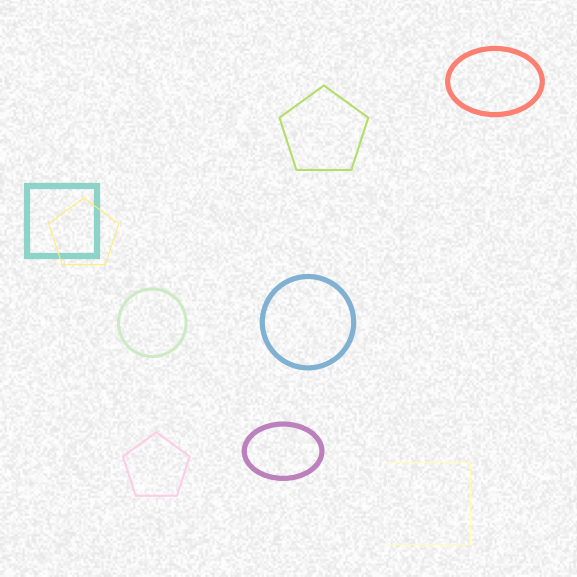[{"shape": "square", "thickness": 3, "radius": 0.3, "center": [0.107, 0.616]}, {"shape": "square", "thickness": 0.5, "radius": 0.36, "center": [0.742, 0.128]}, {"shape": "oval", "thickness": 2.5, "radius": 0.41, "center": [0.857, 0.858]}, {"shape": "circle", "thickness": 2.5, "radius": 0.4, "center": [0.533, 0.441]}, {"shape": "pentagon", "thickness": 1, "radius": 0.4, "center": [0.561, 0.77]}, {"shape": "pentagon", "thickness": 1, "radius": 0.3, "center": [0.271, 0.19]}, {"shape": "oval", "thickness": 2.5, "radius": 0.34, "center": [0.49, 0.218]}, {"shape": "circle", "thickness": 1.5, "radius": 0.29, "center": [0.264, 0.44]}, {"shape": "pentagon", "thickness": 0.5, "radius": 0.32, "center": [0.145, 0.592]}]